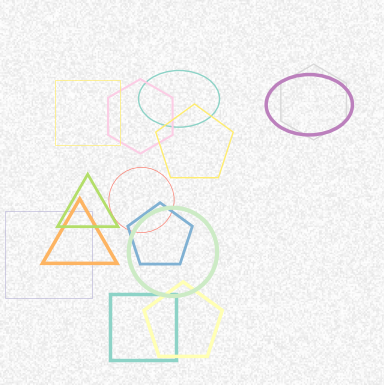[{"shape": "square", "thickness": 2.5, "radius": 0.43, "center": [0.371, 0.151]}, {"shape": "oval", "thickness": 1, "radius": 0.53, "center": [0.465, 0.743]}, {"shape": "pentagon", "thickness": 2.5, "radius": 0.53, "center": [0.476, 0.161]}, {"shape": "square", "thickness": 0.5, "radius": 0.56, "center": [0.126, 0.339]}, {"shape": "circle", "thickness": 0.5, "radius": 0.42, "center": [0.368, 0.481]}, {"shape": "pentagon", "thickness": 2, "radius": 0.44, "center": [0.416, 0.385]}, {"shape": "triangle", "thickness": 2.5, "radius": 0.56, "center": [0.207, 0.372]}, {"shape": "triangle", "thickness": 2, "radius": 0.45, "center": [0.228, 0.457]}, {"shape": "hexagon", "thickness": 1.5, "radius": 0.48, "center": [0.365, 0.698]}, {"shape": "hexagon", "thickness": 1, "radius": 0.49, "center": [0.815, 0.735]}, {"shape": "oval", "thickness": 2.5, "radius": 0.56, "center": [0.803, 0.728]}, {"shape": "circle", "thickness": 3, "radius": 0.57, "center": [0.449, 0.346]}, {"shape": "pentagon", "thickness": 1, "radius": 0.53, "center": [0.505, 0.624]}, {"shape": "square", "thickness": 0.5, "radius": 0.42, "center": [0.227, 0.707]}]